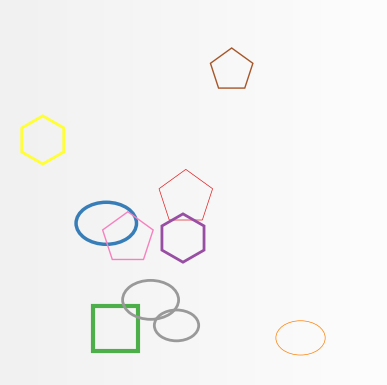[{"shape": "pentagon", "thickness": 0.5, "radius": 0.36, "center": [0.48, 0.487]}, {"shape": "oval", "thickness": 2.5, "radius": 0.39, "center": [0.274, 0.42]}, {"shape": "square", "thickness": 3, "radius": 0.29, "center": [0.298, 0.146]}, {"shape": "hexagon", "thickness": 2, "radius": 0.31, "center": [0.472, 0.382]}, {"shape": "oval", "thickness": 0.5, "radius": 0.32, "center": [0.776, 0.122]}, {"shape": "hexagon", "thickness": 2, "radius": 0.31, "center": [0.11, 0.636]}, {"shape": "pentagon", "thickness": 1, "radius": 0.29, "center": [0.598, 0.818]}, {"shape": "pentagon", "thickness": 1, "radius": 0.34, "center": [0.33, 0.381]}, {"shape": "oval", "thickness": 2, "radius": 0.29, "center": [0.456, 0.155]}, {"shape": "oval", "thickness": 2, "radius": 0.36, "center": [0.389, 0.221]}]